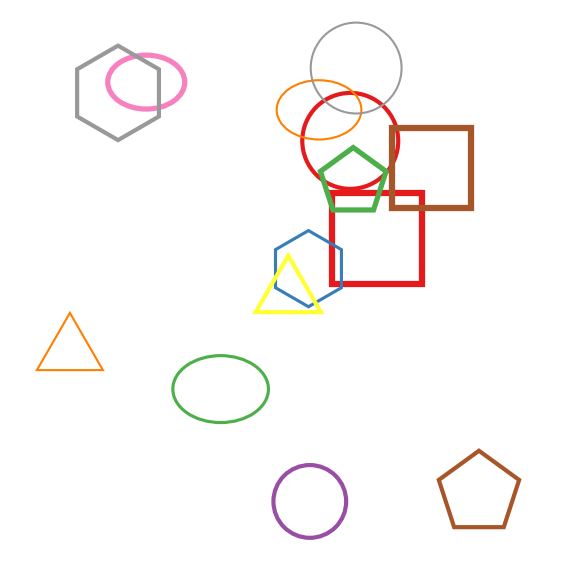[{"shape": "square", "thickness": 3, "radius": 0.39, "center": [0.653, 0.586]}, {"shape": "circle", "thickness": 2, "radius": 0.42, "center": [0.607, 0.755]}, {"shape": "hexagon", "thickness": 1.5, "radius": 0.33, "center": [0.534, 0.534]}, {"shape": "oval", "thickness": 1.5, "radius": 0.41, "center": [0.382, 0.325]}, {"shape": "pentagon", "thickness": 2.5, "radius": 0.3, "center": [0.612, 0.684]}, {"shape": "circle", "thickness": 2, "radius": 0.31, "center": [0.536, 0.131]}, {"shape": "triangle", "thickness": 1, "radius": 0.33, "center": [0.121, 0.391]}, {"shape": "oval", "thickness": 1, "radius": 0.37, "center": [0.552, 0.809]}, {"shape": "triangle", "thickness": 2, "radius": 0.33, "center": [0.499, 0.491]}, {"shape": "pentagon", "thickness": 2, "radius": 0.37, "center": [0.829, 0.145]}, {"shape": "square", "thickness": 3, "radius": 0.34, "center": [0.747, 0.709]}, {"shape": "oval", "thickness": 2.5, "radius": 0.33, "center": [0.253, 0.857]}, {"shape": "hexagon", "thickness": 2, "radius": 0.41, "center": [0.204, 0.838]}, {"shape": "circle", "thickness": 1, "radius": 0.39, "center": [0.617, 0.881]}]